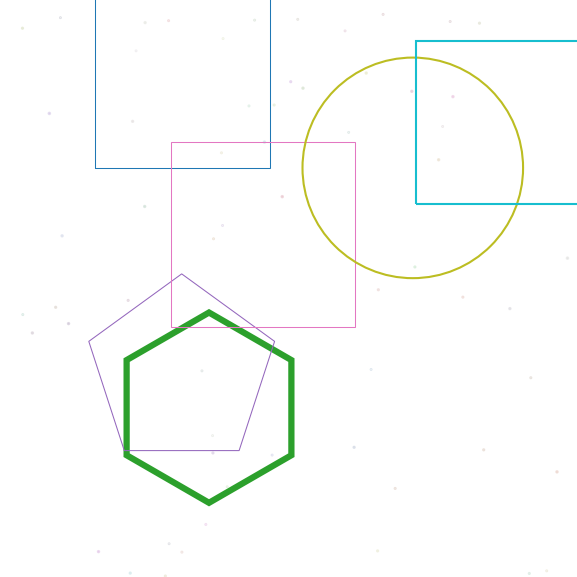[{"shape": "square", "thickness": 0.5, "radius": 0.76, "center": [0.316, 0.86]}, {"shape": "hexagon", "thickness": 3, "radius": 0.82, "center": [0.362, 0.293]}, {"shape": "pentagon", "thickness": 0.5, "radius": 0.85, "center": [0.315, 0.356]}, {"shape": "square", "thickness": 0.5, "radius": 0.8, "center": [0.455, 0.593]}, {"shape": "circle", "thickness": 1, "radius": 0.95, "center": [0.715, 0.708]}, {"shape": "square", "thickness": 1, "radius": 0.71, "center": [0.862, 0.787]}]